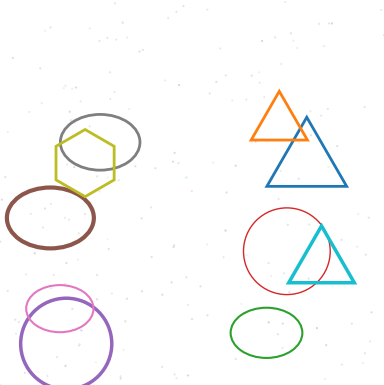[{"shape": "triangle", "thickness": 2, "radius": 0.6, "center": [0.797, 0.576]}, {"shape": "triangle", "thickness": 2, "radius": 0.42, "center": [0.725, 0.678]}, {"shape": "oval", "thickness": 1.5, "radius": 0.47, "center": [0.692, 0.136]}, {"shape": "circle", "thickness": 1, "radius": 0.56, "center": [0.745, 0.347]}, {"shape": "circle", "thickness": 2.5, "radius": 0.59, "center": [0.172, 0.107]}, {"shape": "oval", "thickness": 3, "radius": 0.56, "center": [0.131, 0.434]}, {"shape": "oval", "thickness": 1.5, "radius": 0.44, "center": [0.155, 0.198]}, {"shape": "oval", "thickness": 2, "radius": 0.52, "center": [0.26, 0.63]}, {"shape": "hexagon", "thickness": 2, "radius": 0.44, "center": [0.221, 0.576]}, {"shape": "triangle", "thickness": 2.5, "radius": 0.49, "center": [0.835, 0.315]}]